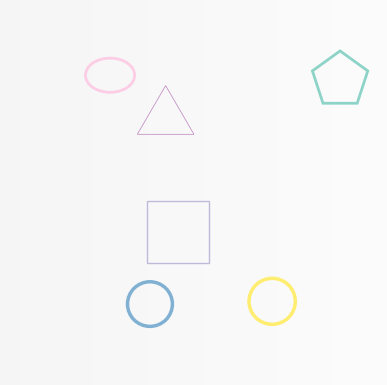[{"shape": "pentagon", "thickness": 2, "radius": 0.38, "center": [0.878, 0.793]}, {"shape": "square", "thickness": 1, "radius": 0.4, "center": [0.46, 0.398]}, {"shape": "circle", "thickness": 2.5, "radius": 0.29, "center": [0.387, 0.21]}, {"shape": "oval", "thickness": 2, "radius": 0.32, "center": [0.284, 0.805]}, {"shape": "triangle", "thickness": 0.5, "radius": 0.42, "center": [0.427, 0.693]}, {"shape": "circle", "thickness": 2.5, "radius": 0.3, "center": [0.702, 0.217]}]